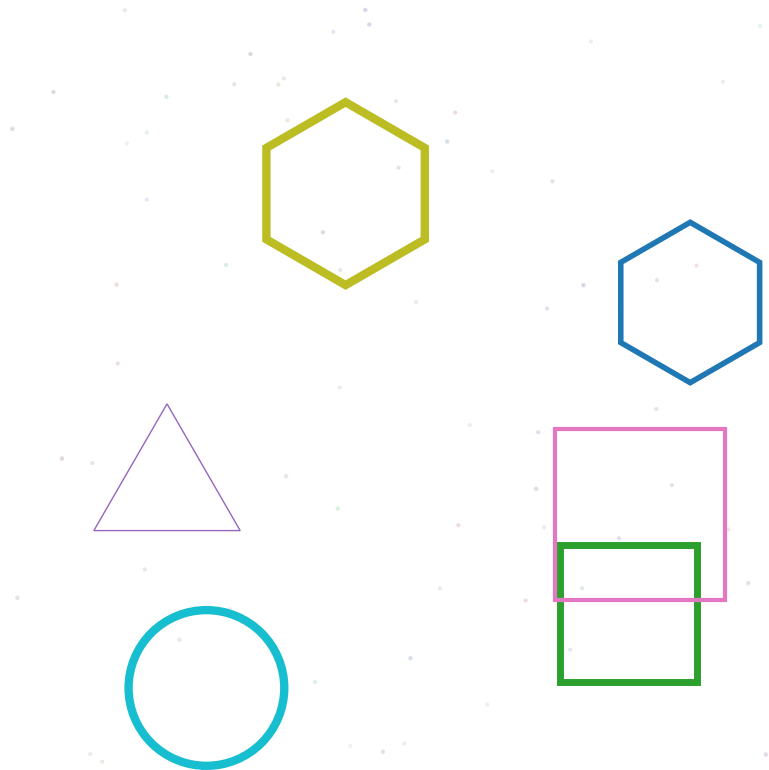[{"shape": "hexagon", "thickness": 2, "radius": 0.52, "center": [0.896, 0.607]}, {"shape": "square", "thickness": 2.5, "radius": 0.44, "center": [0.816, 0.203]}, {"shape": "triangle", "thickness": 0.5, "radius": 0.55, "center": [0.217, 0.366]}, {"shape": "square", "thickness": 1.5, "radius": 0.55, "center": [0.831, 0.331]}, {"shape": "hexagon", "thickness": 3, "radius": 0.59, "center": [0.449, 0.749]}, {"shape": "circle", "thickness": 3, "radius": 0.51, "center": [0.268, 0.107]}]